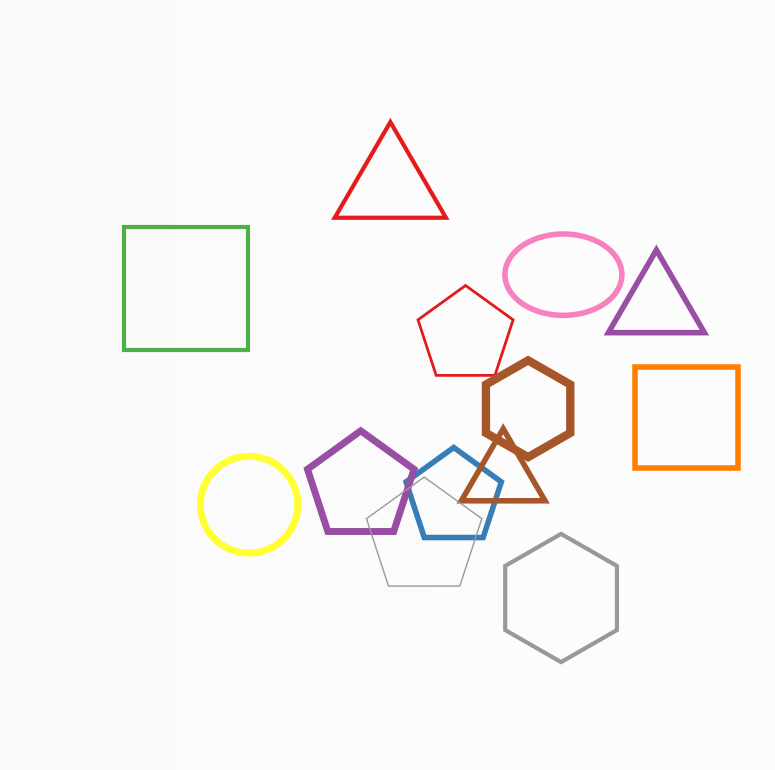[{"shape": "triangle", "thickness": 1.5, "radius": 0.41, "center": [0.504, 0.759]}, {"shape": "pentagon", "thickness": 1, "radius": 0.32, "center": [0.601, 0.565]}, {"shape": "pentagon", "thickness": 2, "radius": 0.32, "center": [0.585, 0.354]}, {"shape": "square", "thickness": 1.5, "radius": 0.4, "center": [0.24, 0.625]}, {"shape": "pentagon", "thickness": 2.5, "radius": 0.36, "center": [0.465, 0.368]}, {"shape": "triangle", "thickness": 2, "radius": 0.36, "center": [0.847, 0.604]}, {"shape": "square", "thickness": 2, "radius": 0.33, "center": [0.886, 0.458]}, {"shape": "circle", "thickness": 2.5, "radius": 0.31, "center": [0.321, 0.345]}, {"shape": "triangle", "thickness": 2, "radius": 0.31, "center": [0.649, 0.381]}, {"shape": "hexagon", "thickness": 3, "radius": 0.31, "center": [0.681, 0.469]}, {"shape": "oval", "thickness": 2, "radius": 0.38, "center": [0.727, 0.643]}, {"shape": "pentagon", "thickness": 0.5, "radius": 0.39, "center": [0.547, 0.302]}, {"shape": "hexagon", "thickness": 1.5, "radius": 0.42, "center": [0.724, 0.223]}]